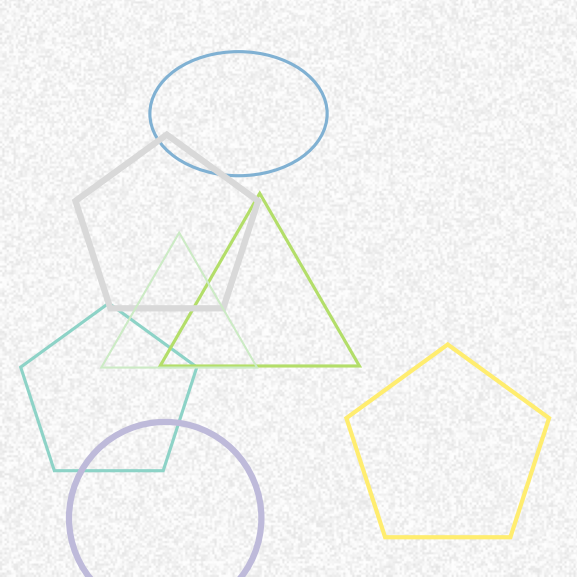[{"shape": "pentagon", "thickness": 1.5, "radius": 0.8, "center": [0.188, 0.314]}, {"shape": "circle", "thickness": 3, "radius": 0.83, "center": [0.286, 0.102]}, {"shape": "oval", "thickness": 1.5, "radius": 0.77, "center": [0.413, 0.802]}, {"shape": "triangle", "thickness": 1.5, "radius": 1.0, "center": [0.45, 0.465]}, {"shape": "pentagon", "thickness": 3, "radius": 0.83, "center": [0.289, 0.6]}, {"shape": "triangle", "thickness": 1, "radius": 0.78, "center": [0.31, 0.441]}, {"shape": "pentagon", "thickness": 2, "radius": 0.92, "center": [0.775, 0.218]}]